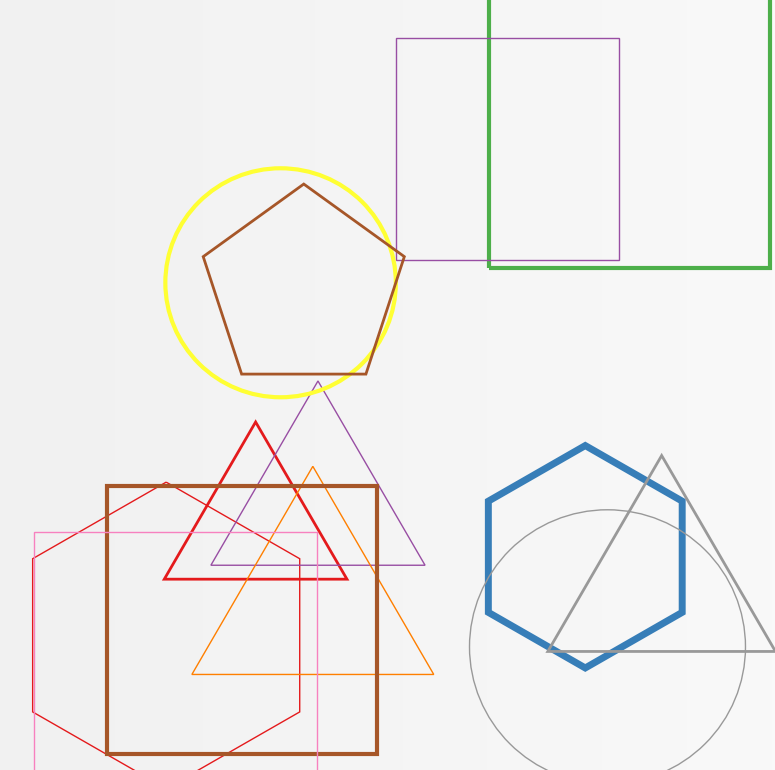[{"shape": "triangle", "thickness": 1, "radius": 0.68, "center": [0.33, 0.316]}, {"shape": "hexagon", "thickness": 0.5, "radius": 0.99, "center": [0.214, 0.175]}, {"shape": "hexagon", "thickness": 2.5, "radius": 0.72, "center": [0.755, 0.277]}, {"shape": "square", "thickness": 1.5, "radius": 0.91, "center": [0.812, 0.833]}, {"shape": "square", "thickness": 0.5, "radius": 0.72, "center": [0.655, 0.807]}, {"shape": "triangle", "thickness": 0.5, "radius": 0.8, "center": [0.41, 0.346]}, {"shape": "triangle", "thickness": 0.5, "radius": 0.9, "center": [0.404, 0.214]}, {"shape": "circle", "thickness": 1.5, "radius": 0.74, "center": [0.362, 0.633]}, {"shape": "pentagon", "thickness": 1, "radius": 0.68, "center": [0.392, 0.625]}, {"shape": "square", "thickness": 1.5, "radius": 0.87, "center": [0.312, 0.195]}, {"shape": "square", "thickness": 0.5, "radius": 0.91, "center": [0.227, 0.126]}, {"shape": "triangle", "thickness": 1, "radius": 0.85, "center": [0.854, 0.239]}, {"shape": "circle", "thickness": 0.5, "radius": 0.89, "center": [0.784, 0.16]}]